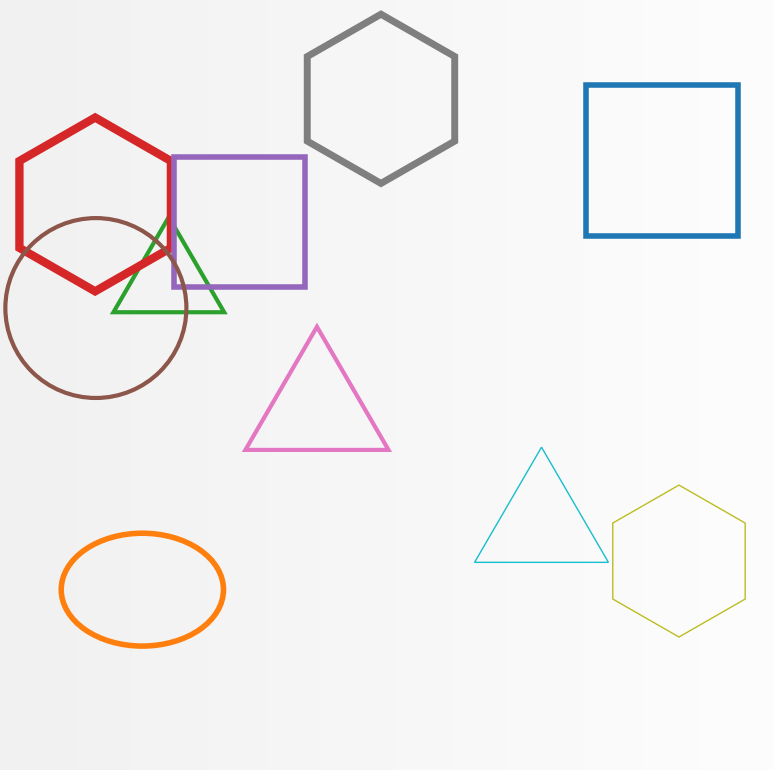[{"shape": "square", "thickness": 2, "radius": 0.49, "center": [0.854, 0.791]}, {"shape": "oval", "thickness": 2, "radius": 0.52, "center": [0.184, 0.234]}, {"shape": "triangle", "thickness": 1.5, "radius": 0.41, "center": [0.218, 0.636]}, {"shape": "hexagon", "thickness": 3, "radius": 0.56, "center": [0.123, 0.734]}, {"shape": "square", "thickness": 2, "radius": 0.42, "center": [0.309, 0.711]}, {"shape": "circle", "thickness": 1.5, "radius": 0.58, "center": [0.124, 0.6]}, {"shape": "triangle", "thickness": 1.5, "radius": 0.53, "center": [0.409, 0.469]}, {"shape": "hexagon", "thickness": 2.5, "radius": 0.55, "center": [0.492, 0.872]}, {"shape": "hexagon", "thickness": 0.5, "radius": 0.49, "center": [0.876, 0.271]}, {"shape": "triangle", "thickness": 0.5, "radius": 0.5, "center": [0.699, 0.32]}]